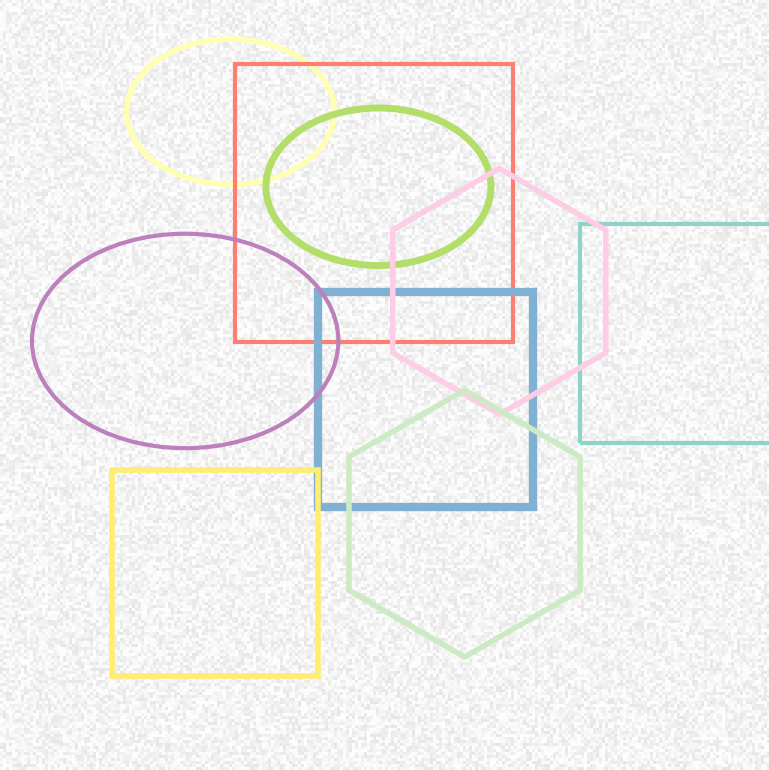[{"shape": "square", "thickness": 1.5, "radius": 0.71, "center": [0.896, 0.567]}, {"shape": "oval", "thickness": 2, "radius": 0.67, "center": [0.299, 0.855]}, {"shape": "square", "thickness": 1.5, "radius": 0.9, "center": [0.486, 0.737]}, {"shape": "square", "thickness": 3, "radius": 0.7, "center": [0.553, 0.481]}, {"shape": "oval", "thickness": 2.5, "radius": 0.73, "center": [0.491, 0.757]}, {"shape": "hexagon", "thickness": 2, "radius": 0.8, "center": [0.648, 0.622]}, {"shape": "oval", "thickness": 1.5, "radius": 0.99, "center": [0.24, 0.557]}, {"shape": "hexagon", "thickness": 2, "radius": 0.87, "center": [0.603, 0.32]}, {"shape": "square", "thickness": 2, "radius": 0.67, "center": [0.279, 0.256]}]